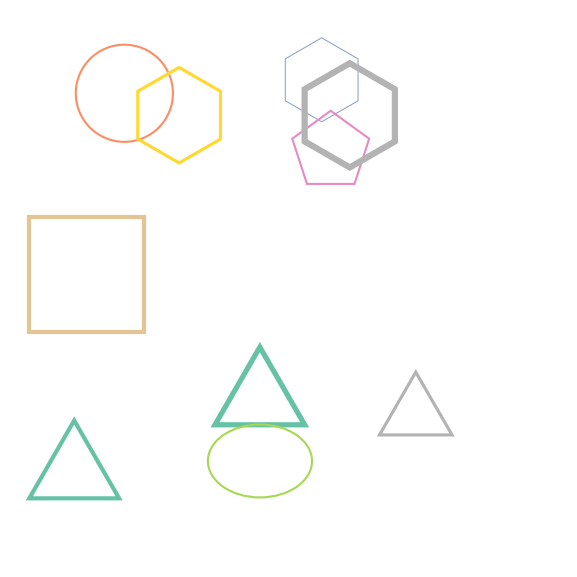[{"shape": "triangle", "thickness": 2, "radius": 0.45, "center": [0.128, 0.181]}, {"shape": "triangle", "thickness": 2.5, "radius": 0.45, "center": [0.45, 0.308]}, {"shape": "circle", "thickness": 1, "radius": 0.42, "center": [0.215, 0.838]}, {"shape": "hexagon", "thickness": 0.5, "radius": 0.36, "center": [0.557, 0.861]}, {"shape": "pentagon", "thickness": 1, "radius": 0.35, "center": [0.573, 0.737]}, {"shape": "oval", "thickness": 1, "radius": 0.45, "center": [0.45, 0.201]}, {"shape": "hexagon", "thickness": 1.5, "radius": 0.41, "center": [0.31, 0.8]}, {"shape": "square", "thickness": 2, "radius": 0.5, "center": [0.15, 0.525]}, {"shape": "hexagon", "thickness": 3, "radius": 0.45, "center": [0.606, 0.799]}, {"shape": "triangle", "thickness": 1.5, "radius": 0.36, "center": [0.72, 0.282]}]